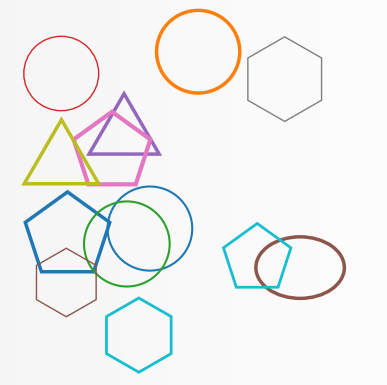[{"shape": "circle", "thickness": 1.5, "radius": 0.55, "center": [0.387, 0.406]}, {"shape": "pentagon", "thickness": 2.5, "radius": 0.57, "center": [0.174, 0.387]}, {"shape": "circle", "thickness": 2.5, "radius": 0.54, "center": [0.511, 0.866]}, {"shape": "circle", "thickness": 1.5, "radius": 0.55, "center": [0.327, 0.366]}, {"shape": "circle", "thickness": 1, "radius": 0.48, "center": [0.158, 0.809]}, {"shape": "triangle", "thickness": 2.5, "radius": 0.52, "center": [0.32, 0.652]}, {"shape": "hexagon", "thickness": 1, "radius": 0.44, "center": [0.171, 0.266]}, {"shape": "oval", "thickness": 2.5, "radius": 0.57, "center": [0.774, 0.305]}, {"shape": "pentagon", "thickness": 3, "radius": 0.52, "center": [0.289, 0.606]}, {"shape": "hexagon", "thickness": 1, "radius": 0.55, "center": [0.735, 0.794]}, {"shape": "triangle", "thickness": 2.5, "radius": 0.55, "center": [0.159, 0.578]}, {"shape": "pentagon", "thickness": 2, "radius": 0.46, "center": [0.664, 0.328]}, {"shape": "hexagon", "thickness": 2, "radius": 0.48, "center": [0.358, 0.13]}]